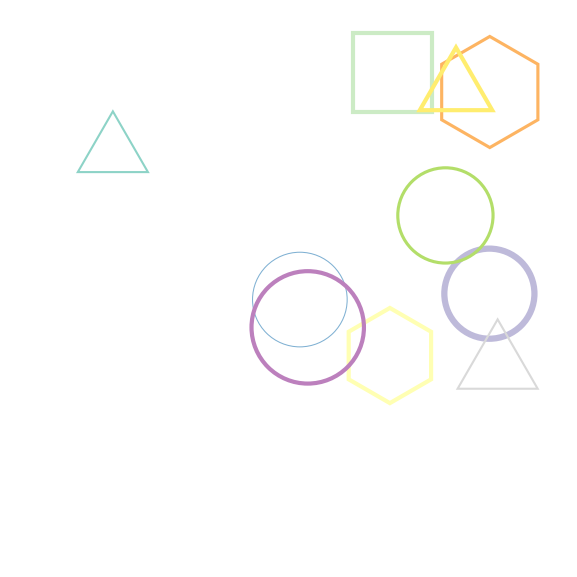[{"shape": "triangle", "thickness": 1, "radius": 0.35, "center": [0.195, 0.736]}, {"shape": "hexagon", "thickness": 2, "radius": 0.41, "center": [0.675, 0.383]}, {"shape": "circle", "thickness": 3, "radius": 0.39, "center": [0.847, 0.491]}, {"shape": "circle", "thickness": 0.5, "radius": 0.41, "center": [0.519, 0.48]}, {"shape": "hexagon", "thickness": 1.5, "radius": 0.48, "center": [0.848, 0.84]}, {"shape": "circle", "thickness": 1.5, "radius": 0.41, "center": [0.771, 0.626]}, {"shape": "triangle", "thickness": 1, "radius": 0.4, "center": [0.862, 0.366]}, {"shape": "circle", "thickness": 2, "radius": 0.49, "center": [0.533, 0.432]}, {"shape": "square", "thickness": 2, "radius": 0.34, "center": [0.68, 0.874]}, {"shape": "triangle", "thickness": 2, "radius": 0.36, "center": [0.79, 0.845]}]